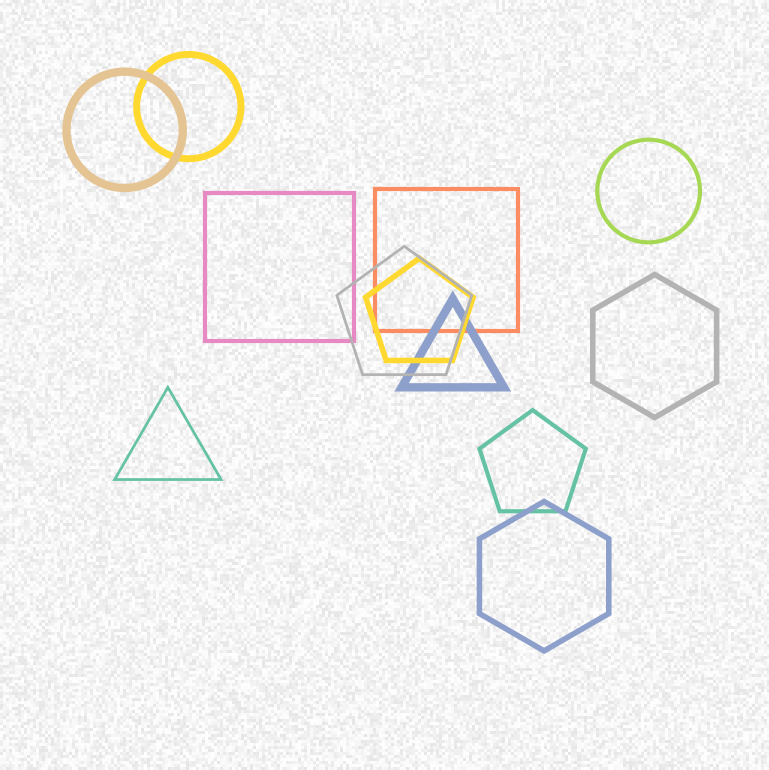[{"shape": "pentagon", "thickness": 1.5, "radius": 0.36, "center": [0.692, 0.395]}, {"shape": "triangle", "thickness": 1, "radius": 0.4, "center": [0.218, 0.417]}, {"shape": "square", "thickness": 1.5, "radius": 0.46, "center": [0.58, 0.662]}, {"shape": "hexagon", "thickness": 2, "radius": 0.48, "center": [0.707, 0.252]}, {"shape": "triangle", "thickness": 3, "radius": 0.38, "center": [0.588, 0.535]}, {"shape": "square", "thickness": 1.5, "radius": 0.48, "center": [0.363, 0.653]}, {"shape": "circle", "thickness": 1.5, "radius": 0.33, "center": [0.842, 0.752]}, {"shape": "circle", "thickness": 2.5, "radius": 0.34, "center": [0.245, 0.862]}, {"shape": "pentagon", "thickness": 2, "radius": 0.37, "center": [0.545, 0.591]}, {"shape": "circle", "thickness": 3, "radius": 0.38, "center": [0.162, 0.831]}, {"shape": "pentagon", "thickness": 1, "radius": 0.46, "center": [0.525, 0.588]}, {"shape": "hexagon", "thickness": 2, "radius": 0.46, "center": [0.85, 0.551]}]